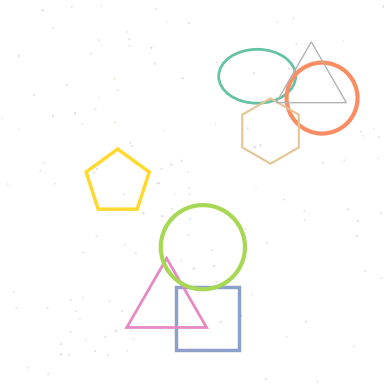[{"shape": "oval", "thickness": 2, "radius": 0.5, "center": [0.668, 0.802]}, {"shape": "circle", "thickness": 3, "radius": 0.46, "center": [0.837, 0.745]}, {"shape": "square", "thickness": 2.5, "radius": 0.41, "center": [0.539, 0.173]}, {"shape": "triangle", "thickness": 2, "radius": 0.6, "center": [0.433, 0.209]}, {"shape": "circle", "thickness": 3, "radius": 0.55, "center": [0.527, 0.358]}, {"shape": "pentagon", "thickness": 2.5, "radius": 0.43, "center": [0.306, 0.527]}, {"shape": "hexagon", "thickness": 1.5, "radius": 0.42, "center": [0.703, 0.66]}, {"shape": "triangle", "thickness": 1, "radius": 0.53, "center": [0.809, 0.786]}]